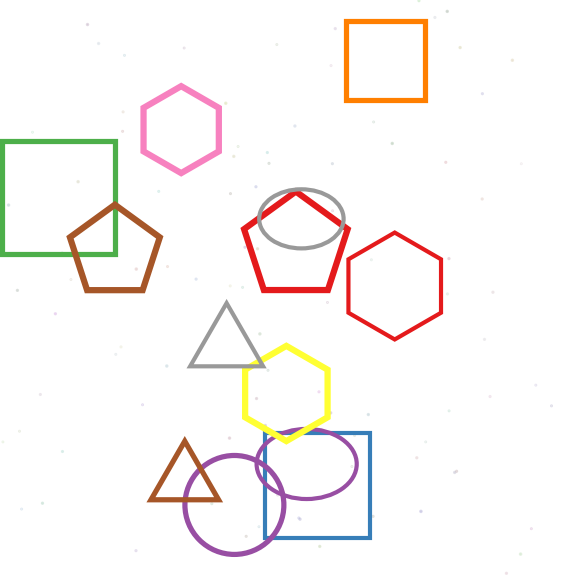[{"shape": "pentagon", "thickness": 3, "radius": 0.47, "center": [0.512, 0.573]}, {"shape": "hexagon", "thickness": 2, "radius": 0.46, "center": [0.684, 0.504]}, {"shape": "square", "thickness": 2, "radius": 0.46, "center": [0.55, 0.158]}, {"shape": "square", "thickness": 2.5, "radius": 0.49, "center": [0.101, 0.657]}, {"shape": "circle", "thickness": 2.5, "radius": 0.43, "center": [0.406, 0.125]}, {"shape": "oval", "thickness": 2, "radius": 0.43, "center": [0.531, 0.196]}, {"shape": "square", "thickness": 2.5, "radius": 0.34, "center": [0.668, 0.894]}, {"shape": "hexagon", "thickness": 3, "radius": 0.41, "center": [0.496, 0.318]}, {"shape": "triangle", "thickness": 2.5, "radius": 0.34, "center": [0.32, 0.168]}, {"shape": "pentagon", "thickness": 3, "radius": 0.41, "center": [0.199, 0.563]}, {"shape": "hexagon", "thickness": 3, "radius": 0.38, "center": [0.314, 0.775]}, {"shape": "oval", "thickness": 2, "radius": 0.37, "center": [0.522, 0.62]}, {"shape": "triangle", "thickness": 2, "radius": 0.36, "center": [0.392, 0.401]}]